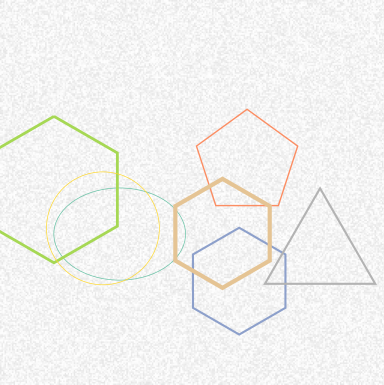[{"shape": "oval", "thickness": 0.5, "radius": 0.86, "center": [0.311, 0.392]}, {"shape": "pentagon", "thickness": 1, "radius": 0.69, "center": [0.642, 0.578]}, {"shape": "hexagon", "thickness": 1.5, "radius": 0.69, "center": [0.621, 0.27]}, {"shape": "hexagon", "thickness": 2, "radius": 0.95, "center": [0.14, 0.508]}, {"shape": "circle", "thickness": 0.5, "radius": 0.73, "center": [0.267, 0.407]}, {"shape": "hexagon", "thickness": 3, "radius": 0.71, "center": [0.578, 0.394]}, {"shape": "triangle", "thickness": 1.5, "radius": 0.83, "center": [0.831, 0.345]}]